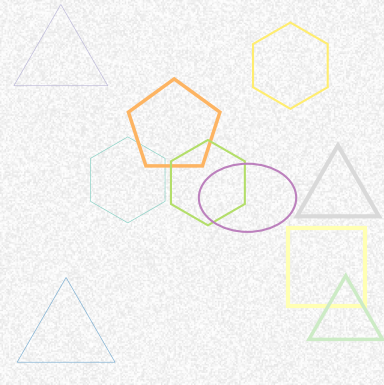[{"shape": "hexagon", "thickness": 0.5, "radius": 0.56, "center": [0.332, 0.533]}, {"shape": "square", "thickness": 3, "radius": 0.5, "center": [0.848, 0.307]}, {"shape": "triangle", "thickness": 0.5, "radius": 0.7, "center": [0.158, 0.848]}, {"shape": "triangle", "thickness": 0.5, "radius": 0.73, "center": [0.172, 0.133]}, {"shape": "pentagon", "thickness": 2.5, "radius": 0.62, "center": [0.452, 0.67]}, {"shape": "hexagon", "thickness": 1.5, "radius": 0.55, "center": [0.54, 0.526]}, {"shape": "triangle", "thickness": 3, "radius": 0.61, "center": [0.878, 0.5]}, {"shape": "oval", "thickness": 1.5, "radius": 0.63, "center": [0.643, 0.486]}, {"shape": "triangle", "thickness": 2.5, "radius": 0.55, "center": [0.898, 0.174]}, {"shape": "hexagon", "thickness": 1.5, "radius": 0.56, "center": [0.754, 0.829]}]